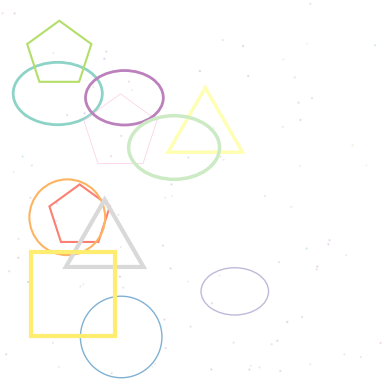[{"shape": "oval", "thickness": 2, "radius": 0.58, "center": [0.15, 0.757]}, {"shape": "triangle", "thickness": 2.5, "radius": 0.56, "center": [0.533, 0.661]}, {"shape": "oval", "thickness": 1, "radius": 0.44, "center": [0.61, 0.243]}, {"shape": "pentagon", "thickness": 1.5, "radius": 0.41, "center": [0.207, 0.438]}, {"shape": "circle", "thickness": 1, "radius": 0.53, "center": [0.315, 0.125]}, {"shape": "circle", "thickness": 1.5, "radius": 0.49, "center": [0.175, 0.436]}, {"shape": "pentagon", "thickness": 1.5, "radius": 0.44, "center": [0.154, 0.858]}, {"shape": "pentagon", "thickness": 0.5, "radius": 0.5, "center": [0.313, 0.656]}, {"shape": "triangle", "thickness": 3, "radius": 0.58, "center": [0.272, 0.365]}, {"shape": "oval", "thickness": 2, "radius": 0.51, "center": [0.323, 0.746]}, {"shape": "oval", "thickness": 2.5, "radius": 0.59, "center": [0.452, 0.617]}, {"shape": "square", "thickness": 3, "radius": 0.54, "center": [0.189, 0.236]}]